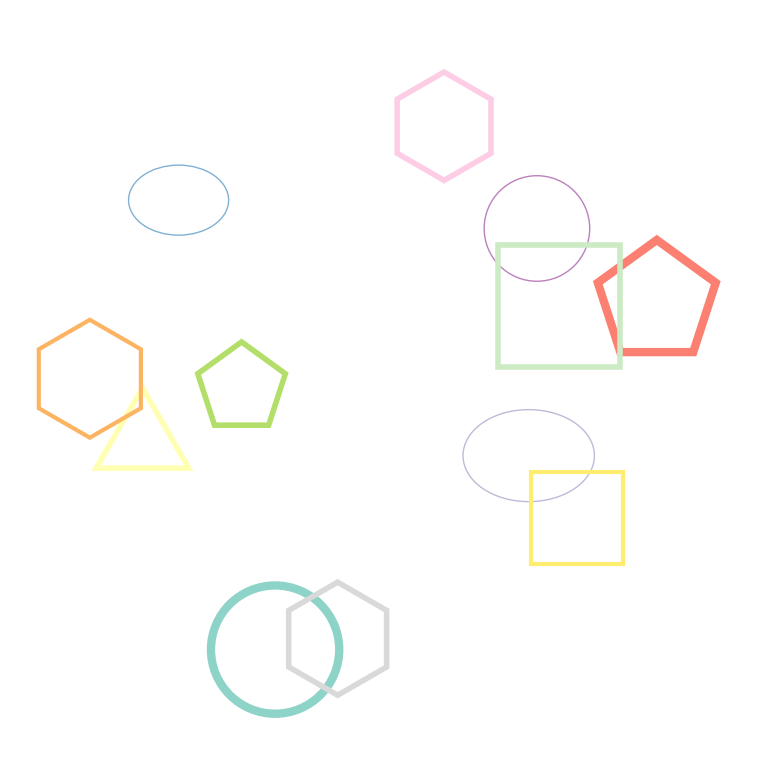[{"shape": "circle", "thickness": 3, "radius": 0.42, "center": [0.357, 0.156]}, {"shape": "triangle", "thickness": 2, "radius": 0.35, "center": [0.185, 0.427]}, {"shape": "oval", "thickness": 0.5, "radius": 0.43, "center": [0.687, 0.408]}, {"shape": "pentagon", "thickness": 3, "radius": 0.4, "center": [0.853, 0.608]}, {"shape": "oval", "thickness": 0.5, "radius": 0.32, "center": [0.232, 0.74]}, {"shape": "hexagon", "thickness": 1.5, "radius": 0.38, "center": [0.117, 0.508]}, {"shape": "pentagon", "thickness": 2, "radius": 0.3, "center": [0.314, 0.496]}, {"shape": "hexagon", "thickness": 2, "radius": 0.35, "center": [0.577, 0.836]}, {"shape": "hexagon", "thickness": 2, "radius": 0.37, "center": [0.439, 0.171]}, {"shape": "circle", "thickness": 0.5, "radius": 0.34, "center": [0.697, 0.703]}, {"shape": "square", "thickness": 2, "radius": 0.39, "center": [0.726, 0.602]}, {"shape": "square", "thickness": 1.5, "radius": 0.3, "center": [0.749, 0.327]}]